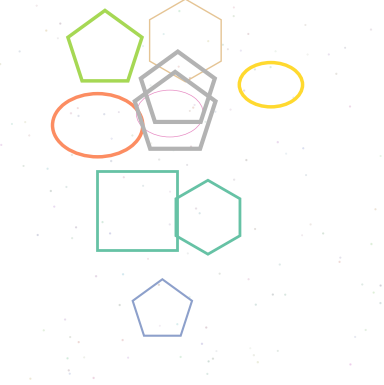[{"shape": "hexagon", "thickness": 2, "radius": 0.48, "center": [0.54, 0.436]}, {"shape": "square", "thickness": 2, "radius": 0.52, "center": [0.356, 0.452]}, {"shape": "oval", "thickness": 2.5, "radius": 0.59, "center": [0.254, 0.675]}, {"shape": "pentagon", "thickness": 1.5, "radius": 0.41, "center": [0.422, 0.194]}, {"shape": "oval", "thickness": 0.5, "radius": 0.43, "center": [0.441, 0.705]}, {"shape": "pentagon", "thickness": 2.5, "radius": 0.51, "center": [0.273, 0.872]}, {"shape": "oval", "thickness": 2.5, "radius": 0.41, "center": [0.704, 0.78]}, {"shape": "hexagon", "thickness": 1, "radius": 0.54, "center": [0.482, 0.895]}, {"shape": "pentagon", "thickness": 3, "radius": 0.5, "center": [0.462, 0.765]}, {"shape": "pentagon", "thickness": 3, "radius": 0.55, "center": [0.455, 0.703]}]